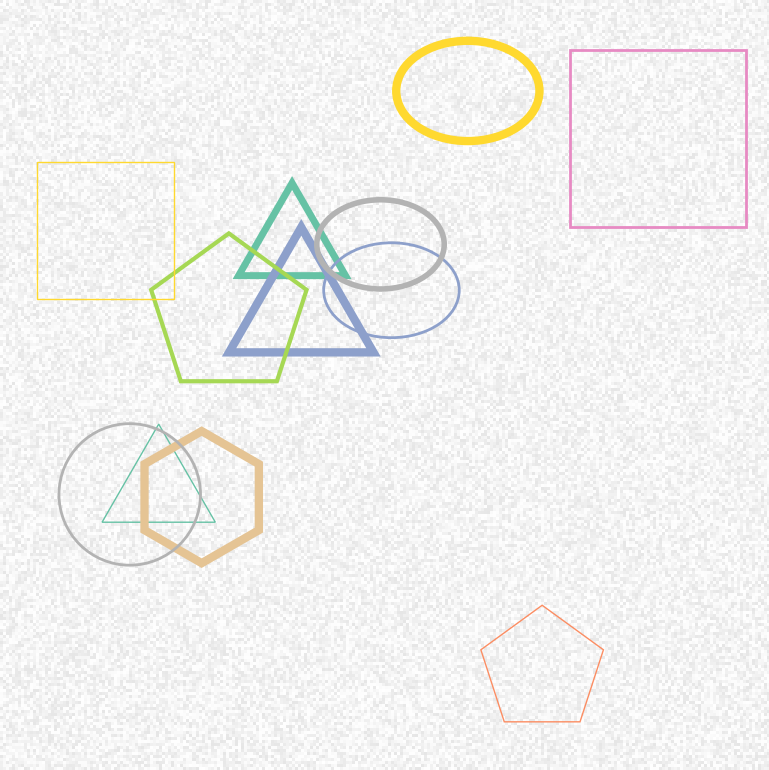[{"shape": "triangle", "thickness": 2.5, "radius": 0.4, "center": [0.379, 0.682]}, {"shape": "triangle", "thickness": 0.5, "radius": 0.42, "center": [0.206, 0.364]}, {"shape": "pentagon", "thickness": 0.5, "radius": 0.42, "center": [0.704, 0.13]}, {"shape": "oval", "thickness": 1, "radius": 0.44, "center": [0.508, 0.623]}, {"shape": "triangle", "thickness": 3, "radius": 0.54, "center": [0.391, 0.597]}, {"shape": "square", "thickness": 1, "radius": 0.57, "center": [0.854, 0.82]}, {"shape": "pentagon", "thickness": 1.5, "radius": 0.53, "center": [0.297, 0.591]}, {"shape": "square", "thickness": 0.5, "radius": 0.44, "center": [0.137, 0.701]}, {"shape": "oval", "thickness": 3, "radius": 0.47, "center": [0.608, 0.882]}, {"shape": "hexagon", "thickness": 3, "radius": 0.43, "center": [0.262, 0.354]}, {"shape": "oval", "thickness": 2, "radius": 0.41, "center": [0.494, 0.683]}, {"shape": "circle", "thickness": 1, "radius": 0.46, "center": [0.168, 0.358]}]